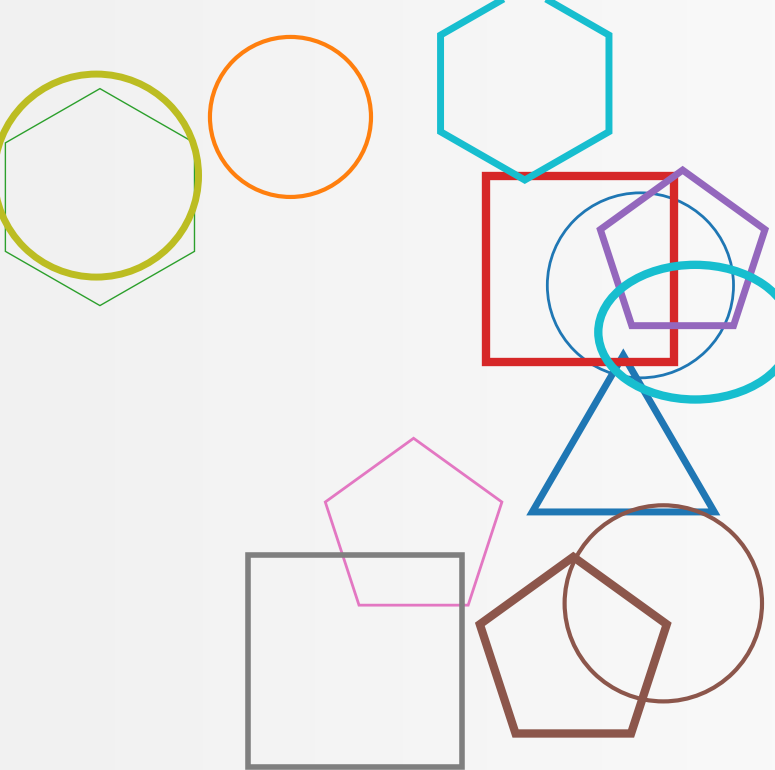[{"shape": "circle", "thickness": 1, "radius": 0.6, "center": [0.826, 0.629]}, {"shape": "triangle", "thickness": 2.5, "radius": 0.68, "center": [0.804, 0.403]}, {"shape": "circle", "thickness": 1.5, "radius": 0.52, "center": [0.375, 0.848]}, {"shape": "hexagon", "thickness": 0.5, "radius": 0.7, "center": [0.129, 0.744]}, {"shape": "square", "thickness": 3, "radius": 0.6, "center": [0.749, 0.651]}, {"shape": "pentagon", "thickness": 2.5, "radius": 0.56, "center": [0.881, 0.667]}, {"shape": "pentagon", "thickness": 3, "radius": 0.63, "center": [0.74, 0.15]}, {"shape": "circle", "thickness": 1.5, "radius": 0.64, "center": [0.856, 0.216]}, {"shape": "pentagon", "thickness": 1, "radius": 0.6, "center": [0.534, 0.311]}, {"shape": "square", "thickness": 2, "radius": 0.69, "center": [0.458, 0.141]}, {"shape": "circle", "thickness": 2.5, "radius": 0.66, "center": [0.124, 0.772]}, {"shape": "oval", "thickness": 3, "radius": 0.62, "center": [0.897, 0.569]}, {"shape": "hexagon", "thickness": 2.5, "radius": 0.63, "center": [0.677, 0.892]}]